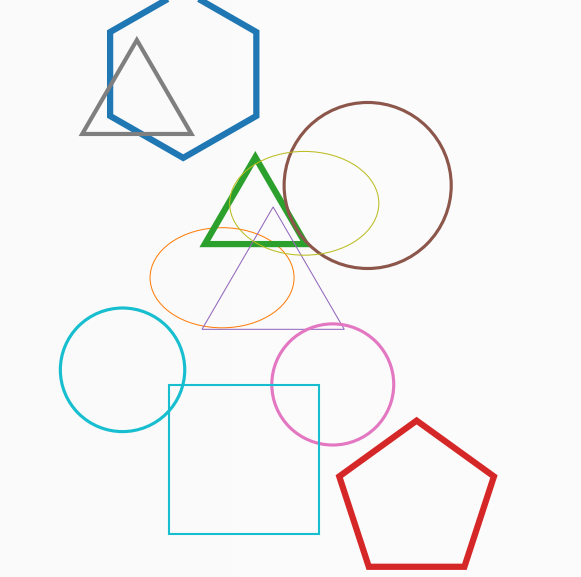[{"shape": "hexagon", "thickness": 3, "radius": 0.73, "center": [0.315, 0.871]}, {"shape": "oval", "thickness": 0.5, "radius": 0.62, "center": [0.382, 0.518]}, {"shape": "triangle", "thickness": 3, "radius": 0.5, "center": [0.439, 0.627]}, {"shape": "pentagon", "thickness": 3, "radius": 0.7, "center": [0.717, 0.131]}, {"shape": "triangle", "thickness": 0.5, "radius": 0.71, "center": [0.47, 0.5]}, {"shape": "circle", "thickness": 1.5, "radius": 0.72, "center": [0.633, 0.678]}, {"shape": "circle", "thickness": 1.5, "radius": 0.52, "center": [0.573, 0.333]}, {"shape": "triangle", "thickness": 2, "radius": 0.54, "center": [0.235, 0.821]}, {"shape": "oval", "thickness": 0.5, "radius": 0.64, "center": [0.523, 0.647]}, {"shape": "circle", "thickness": 1.5, "radius": 0.54, "center": [0.211, 0.359]}, {"shape": "square", "thickness": 1, "radius": 0.64, "center": [0.419, 0.203]}]